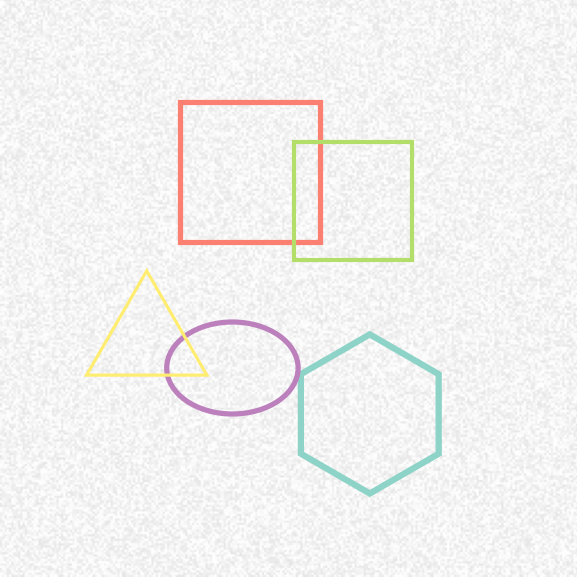[{"shape": "hexagon", "thickness": 3, "radius": 0.69, "center": [0.64, 0.282]}, {"shape": "square", "thickness": 2.5, "radius": 0.61, "center": [0.433, 0.701]}, {"shape": "square", "thickness": 2, "radius": 0.51, "center": [0.612, 0.651]}, {"shape": "oval", "thickness": 2.5, "radius": 0.57, "center": [0.402, 0.362]}, {"shape": "triangle", "thickness": 1.5, "radius": 0.6, "center": [0.254, 0.41]}]